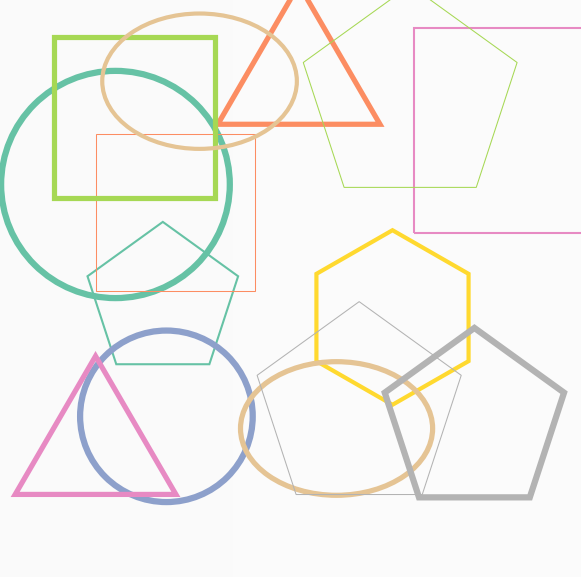[{"shape": "pentagon", "thickness": 1, "radius": 0.68, "center": [0.28, 0.479]}, {"shape": "circle", "thickness": 3, "radius": 0.98, "center": [0.199, 0.68]}, {"shape": "square", "thickness": 0.5, "radius": 0.68, "center": [0.302, 0.631]}, {"shape": "triangle", "thickness": 2.5, "radius": 0.81, "center": [0.514, 0.864]}, {"shape": "circle", "thickness": 3, "radius": 0.74, "center": [0.286, 0.278]}, {"shape": "square", "thickness": 1, "radius": 0.89, "center": [0.89, 0.773]}, {"shape": "triangle", "thickness": 2.5, "radius": 0.8, "center": [0.164, 0.223]}, {"shape": "pentagon", "thickness": 0.5, "radius": 0.97, "center": [0.706, 0.831]}, {"shape": "square", "thickness": 2.5, "radius": 0.69, "center": [0.232, 0.795]}, {"shape": "hexagon", "thickness": 2, "radius": 0.76, "center": [0.675, 0.449]}, {"shape": "oval", "thickness": 2, "radius": 0.84, "center": [0.343, 0.859]}, {"shape": "oval", "thickness": 2.5, "radius": 0.83, "center": [0.579, 0.257]}, {"shape": "pentagon", "thickness": 0.5, "radius": 0.92, "center": [0.618, 0.292]}, {"shape": "pentagon", "thickness": 3, "radius": 0.81, "center": [0.816, 0.269]}]